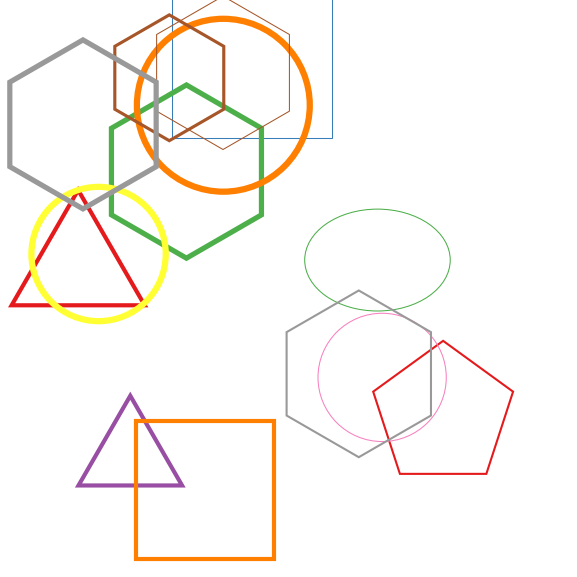[{"shape": "pentagon", "thickness": 1, "radius": 0.64, "center": [0.767, 0.282]}, {"shape": "triangle", "thickness": 2, "radius": 0.66, "center": [0.135, 0.537]}, {"shape": "square", "thickness": 0.5, "radius": 0.7, "center": [0.437, 0.899]}, {"shape": "oval", "thickness": 0.5, "radius": 0.63, "center": [0.654, 0.549]}, {"shape": "hexagon", "thickness": 2.5, "radius": 0.75, "center": [0.323, 0.702]}, {"shape": "triangle", "thickness": 2, "radius": 0.52, "center": [0.226, 0.21]}, {"shape": "circle", "thickness": 3, "radius": 0.75, "center": [0.387, 0.817]}, {"shape": "square", "thickness": 2, "radius": 0.6, "center": [0.355, 0.151]}, {"shape": "circle", "thickness": 3, "radius": 0.58, "center": [0.171, 0.559]}, {"shape": "hexagon", "thickness": 0.5, "radius": 0.66, "center": [0.386, 0.873]}, {"shape": "hexagon", "thickness": 1.5, "radius": 0.54, "center": [0.293, 0.864]}, {"shape": "circle", "thickness": 0.5, "radius": 0.56, "center": [0.662, 0.346]}, {"shape": "hexagon", "thickness": 1, "radius": 0.72, "center": [0.621, 0.352]}, {"shape": "hexagon", "thickness": 2.5, "radius": 0.73, "center": [0.144, 0.784]}]